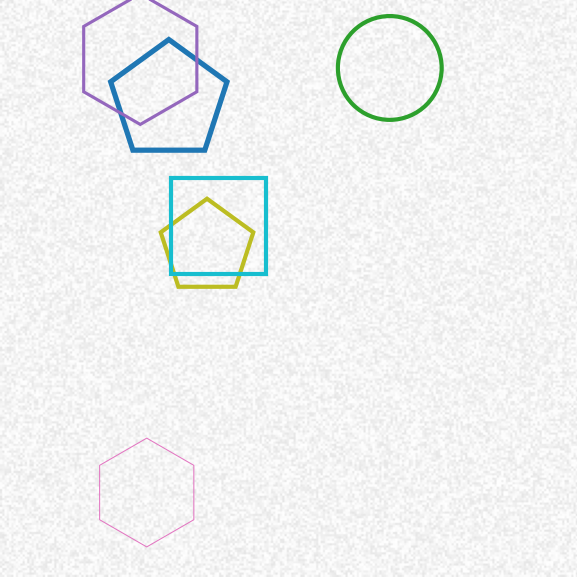[{"shape": "pentagon", "thickness": 2.5, "radius": 0.53, "center": [0.292, 0.825]}, {"shape": "circle", "thickness": 2, "radius": 0.45, "center": [0.675, 0.881]}, {"shape": "hexagon", "thickness": 1.5, "radius": 0.57, "center": [0.243, 0.897]}, {"shape": "hexagon", "thickness": 0.5, "radius": 0.47, "center": [0.254, 0.146]}, {"shape": "pentagon", "thickness": 2, "radius": 0.42, "center": [0.358, 0.571]}, {"shape": "square", "thickness": 2, "radius": 0.41, "center": [0.378, 0.608]}]